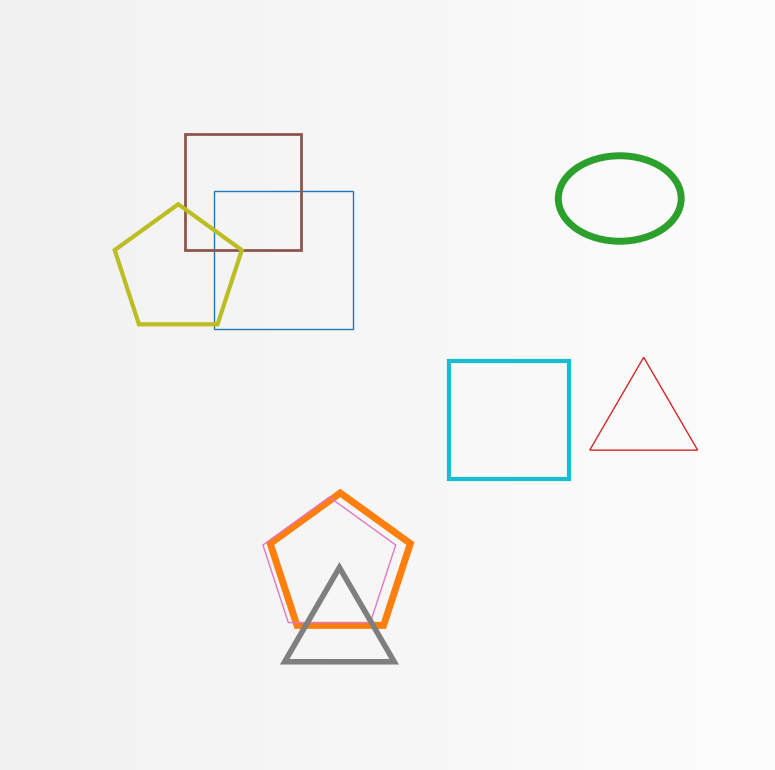[{"shape": "square", "thickness": 0.5, "radius": 0.45, "center": [0.366, 0.662]}, {"shape": "pentagon", "thickness": 2.5, "radius": 0.48, "center": [0.439, 0.265]}, {"shape": "oval", "thickness": 2.5, "radius": 0.4, "center": [0.8, 0.742]}, {"shape": "triangle", "thickness": 0.5, "radius": 0.4, "center": [0.831, 0.456]}, {"shape": "square", "thickness": 1, "radius": 0.37, "center": [0.314, 0.751]}, {"shape": "pentagon", "thickness": 0.5, "radius": 0.45, "center": [0.425, 0.264]}, {"shape": "triangle", "thickness": 2, "radius": 0.41, "center": [0.438, 0.181]}, {"shape": "pentagon", "thickness": 1.5, "radius": 0.43, "center": [0.23, 0.649]}, {"shape": "square", "thickness": 1.5, "radius": 0.38, "center": [0.657, 0.455]}]